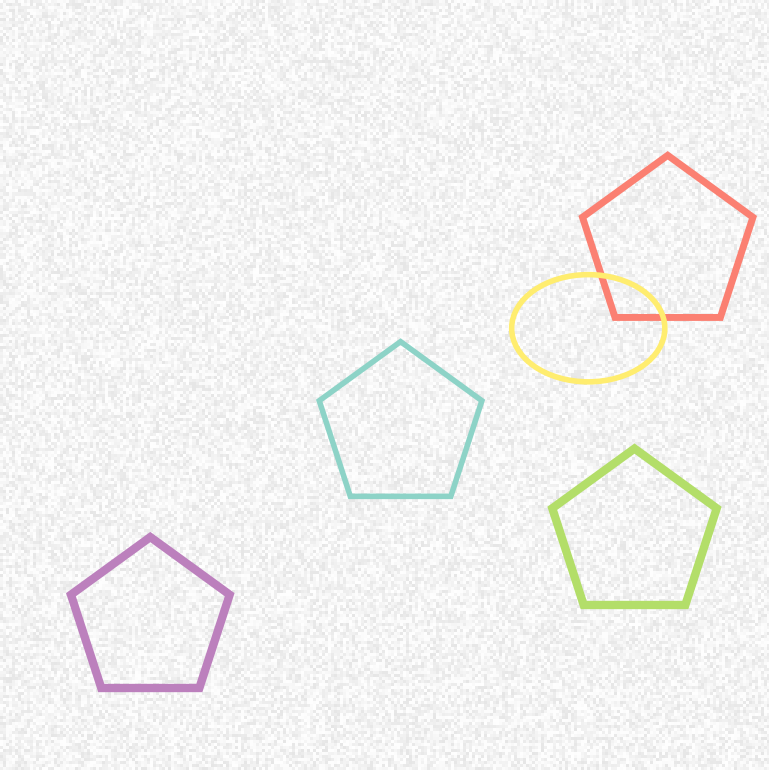[{"shape": "pentagon", "thickness": 2, "radius": 0.56, "center": [0.52, 0.445]}, {"shape": "pentagon", "thickness": 2.5, "radius": 0.58, "center": [0.867, 0.682]}, {"shape": "pentagon", "thickness": 3, "radius": 0.56, "center": [0.824, 0.305]}, {"shape": "pentagon", "thickness": 3, "radius": 0.54, "center": [0.195, 0.194]}, {"shape": "oval", "thickness": 2, "radius": 0.5, "center": [0.764, 0.574]}]